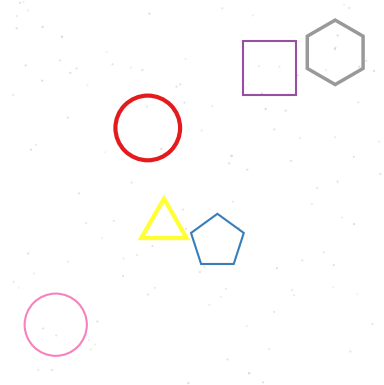[{"shape": "circle", "thickness": 3, "radius": 0.42, "center": [0.384, 0.668]}, {"shape": "pentagon", "thickness": 1.5, "radius": 0.36, "center": [0.565, 0.373]}, {"shape": "square", "thickness": 1.5, "radius": 0.35, "center": [0.7, 0.823]}, {"shape": "triangle", "thickness": 3, "radius": 0.34, "center": [0.426, 0.416]}, {"shape": "circle", "thickness": 1.5, "radius": 0.4, "center": [0.145, 0.157]}, {"shape": "hexagon", "thickness": 2.5, "radius": 0.42, "center": [0.871, 0.864]}]